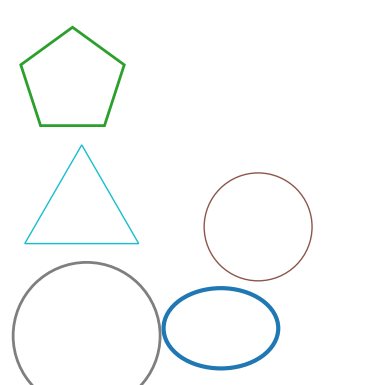[{"shape": "oval", "thickness": 3, "radius": 0.74, "center": [0.574, 0.147]}, {"shape": "pentagon", "thickness": 2, "radius": 0.71, "center": [0.188, 0.788]}, {"shape": "circle", "thickness": 1, "radius": 0.7, "center": [0.67, 0.411]}, {"shape": "circle", "thickness": 2, "radius": 0.95, "center": [0.225, 0.128]}, {"shape": "triangle", "thickness": 1, "radius": 0.85, "center": [0.212, 0.453]}]